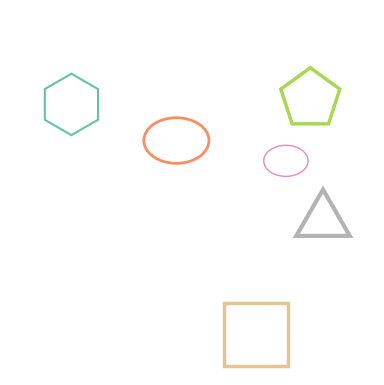[{"shape": "hexagon", "thickness": 1.5, "radius": 0.4, "center": [0.185, 0.729]}, {"shape": "oval", "thickness": 2, "radius": 0.42, "center": [0.458, 0.635]}, {"shape": "oval", "thickness": 1, "radius": 0.29, "center": [0.743, 0.582]}, {"shape": "pentagon", "thickness": 2.5, "radius": 0.4, "center": [0.806, 0.744]}, {"shape": "square", "thickness": 2.5, "radius": 0.41, "center": [0.665, 0.13]}, {"shape": "triangle", "thickness": 3, "radius": 0.4, "center": [0.839, 0.427]}]